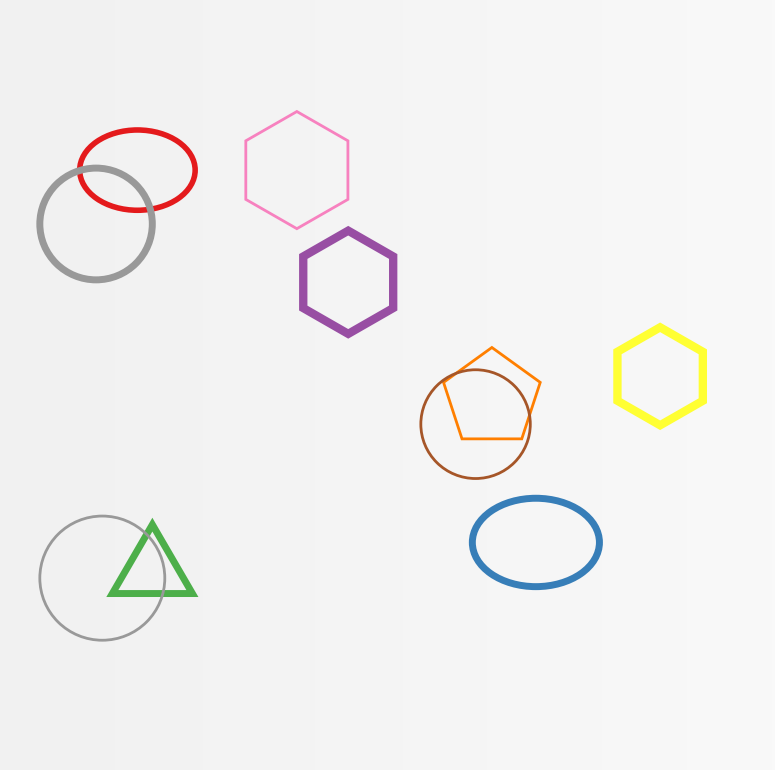[{"shape": "oval", "thickness": 2, "radius": 0.37, "center": [0.177, 0.779]}, {"shape": "oval", "thickness": 2.5, "radius": 0.41, "center": [0.691, 0.296]}, {"shape": "triangle", "thickness": 2.5, "radius": 0.3, "center": [0.197, 0.259]}, {"shape": "hexagon", "thickness": 3, "radius": 0.33, "center": [0.449, 0.633]}, {"shape": "pentagon", "thickness": 1, "radius": 0.33, "center": [0.635, 0.483]}, {"shape": "hexagon", "thickness": 3, "radius": 0.32, "center": [0.852, 0.511]}, {"shape": "circle", "thickness": 1, "radius": 0.35, "center": [0.614, 0.449]}, {"shape": "hexagon", "thickness": 1, "radius": 0.38, "center": [0.383, 0.779]}, {"shape": "circle", "thickness": 1, "radius": 0.4, "center": [0.132, 0.249]}, {"shape": "circle", "thickness": 2.5, "radius": 0.36, "center": [0.124, 0.709]}]